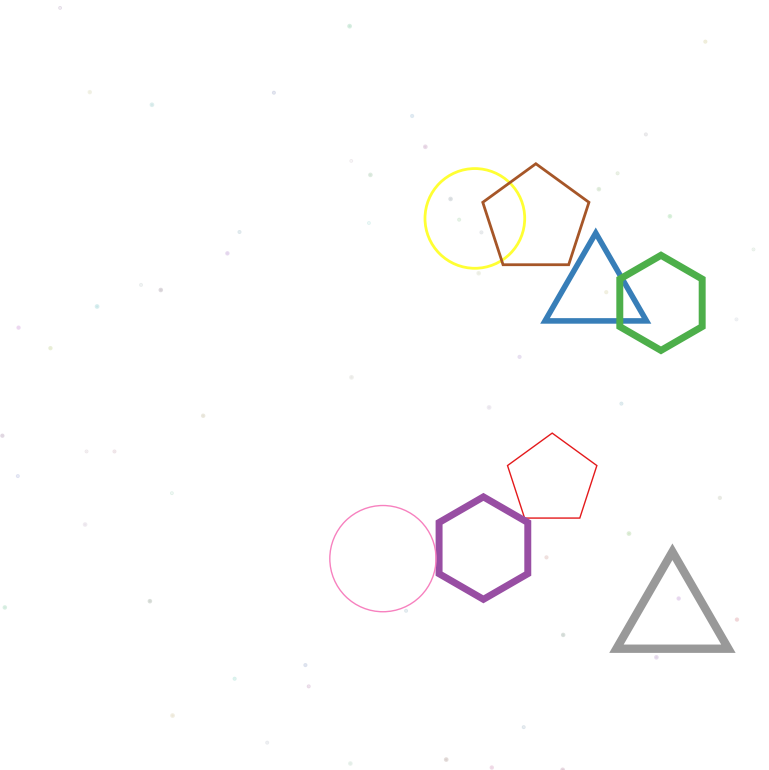[{"shape": "pentagon", "thickness": 0.5, "radius": 0.3, "center": [0.717, 0.377]}, {"shape": "triangle", "thickness": 2, "radius": 0.38, "center": [0.774, 0.621]}, {"shape": "hexagon", "thickness": 2.5, "radius": 0.31, "center": [0.858, 0.607]}, {"shape": "hexagon", "thickness": 2.5, "radius": 0.33, "center": [0.628, 0.288]}, {"shape": "circle", "thickness": 1, "radius": 0.32, "center": [0.617, 0.716]}, {"shape": "pentagon", "thickness": 1, "radius": 0.36, "center": [0.696, 0.715]}, {"shape": "circle", "thickness": 0.5, "radius": 0.34, "center": [0.497, 0.275]}, {"shape": "triangle", "thickness": 3, "radius": 0.42, "center": [0.873, 0.199]}]